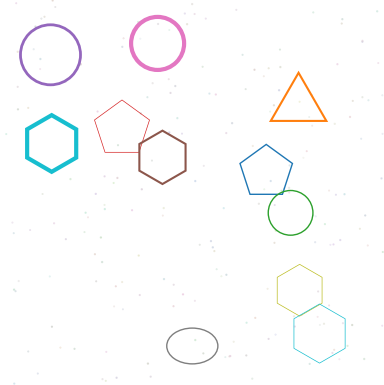[{"shape": "pentagon", "thickness": 1, "radius": 0.36, "center": [0.692, 0.553]}, {"shape": "triangle", "thickness": 1.5, "radius": 0.42, "center": [0.775, 0.728]}, {"shape": "circle", "thickness": 1, "radius": 0.29, "center": [0.755, 0.447]}, {"shape": "pentagon", "thickness": 0.5, "radius": 0.38, "center": [0.317, 0.665]}, {"shape": "circle", "thickness": 2, "radius": 0.39, "center": [0.131, 0.858]}, {"shape": "hexagon", "thickness": 1.5, "radius": 0.35, "center": [0.422, 0.591]}, {"shape": "circle", "thickness": 3, "radius": 0.34, "center": [0.409, 0.887]}, {"shape": "oval", "thickness": 1, "radius": 0.33, "center": [0.5, 0.101]}, {"shape": "hexagon", "thickness": 0.5, "radius": 0.34, "center": [0.778, 0.246]}, {"shape": "hexagon", "thickness": 0.5, "radius": 0.38, "center": [0.83, 0.134]}, {"shape": "hexagon", "thickness": 3, "radius": 0.37, "center": [0.134, 0.627]}]